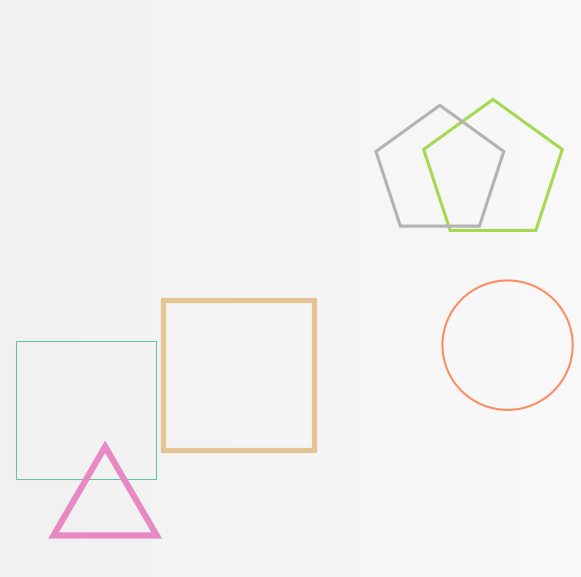[{"shape": "square", "thickness": 0.5, "radius": 0.6, "center": [0.148, 0.289]}, {"shape": "circle", "thickness": 1, "radius": 0.56, "center": [0.873, 0.401]}, {"shape": "triangle", "thickness": 3, "radius": 0.51, "center": [0.181, 0.123]}, {"shape": "pentagon", "thickness": 1.5, "radius": 0.63, "center": [0.848, 0.702]}, {"shape": "square", "thickness": 2.5, "radius": 0.65, "center": [0.41, 0.35]}, {"shape": "pentagon", "thickness": 1.5, "radius": 0.58, "center": [0.757, 0.701]}]